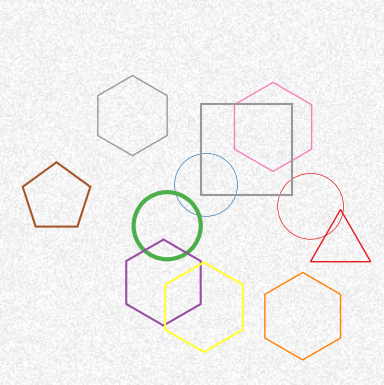[{"shape": "circle", "thickness": 0.5, "radius": 0.43, "center": [0.807, 0.464]}, {"shape": "triangle", "thickness": 1, "radius": 0.45, "center": [0.885, 0.365]}, {"shape": "circle", "thickness": 0.5, "radius": 0.41, "center": [0.535, 0.52]}, {"shape": "circle", "thickness": 3, "radius": 0.44, "center": [0.434, 0.414]}, {"shape": "hexagon", "thickness": 1.5, "radius": 0.56, "center": [0.425, 0.266]}, {"shape": "hexagon", "thickness": 1, "radius": 0.57, "center": [0.786, 0.179]}, {"shape": "hexagon", "thickness": 1.5, "radius": 0.58, "center": [0.53, 0.202]}, {"shape": "pentagon", "thickness": 1.5, "radius": 0.46, "center": [0.147, 0.486]}, {"shape": "hexagon", "thickness": 1, "radius": 0.58, "center": [0.709, 0.67]}, {"shape": "hexagon", "thickness": 1, "radius": 0.52, "center": [0.344, 0.7]}, {"shape": "square", "thickness": 1.5, "radius": 0.59, "center": [0.64, 0.611]}]